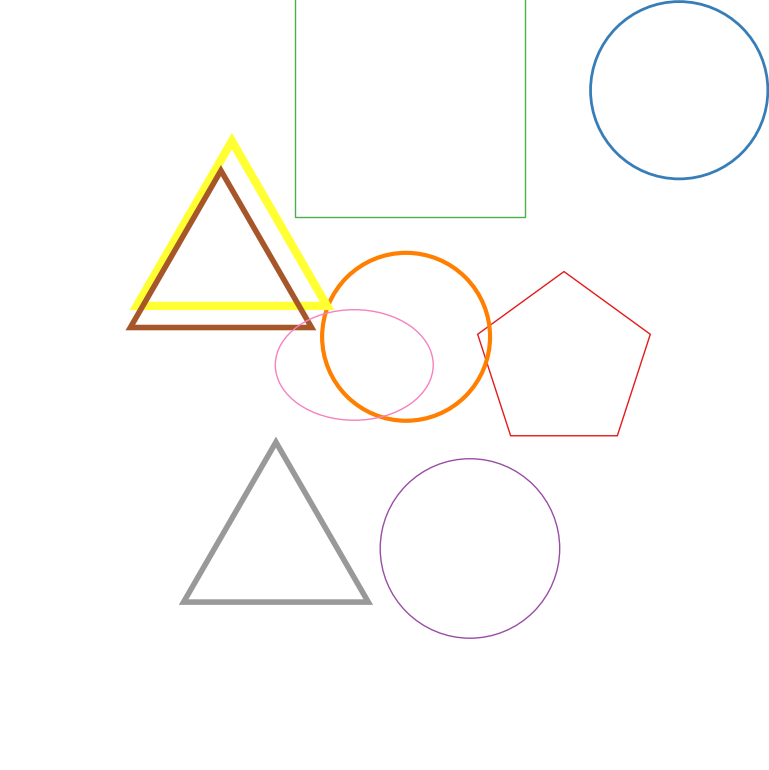[{"shape": "pentagon", "thickness": 0.5, "radius": 0.59, "center": [0.732, 0.529]}, {"shape": "circle", "thickness": 1, "radius": 0.58, "center": [0.882, 0.883]}, {"shape": "square", "thickness": 0.5, "radius": 0.75, "center": [0.533, 0.868]}, {"shape": "circle", "thickness": 0.5, "radius": 0.58, "center": [0.61, 0.288]}, {"shape": "circle", "thickness": 1.5, "radius": 0.55, "center": [0.527, 0.563]}, {"shape": "triangle", "thickness": 3, "radius": 0.71, "center": [0.301, 0.674]}, {"shape": "triangle", "thickness": 2, "radius": 0.68, "center": [0.287, 0.643]}, {"shape": "oval", "thickness": 0.5, "radius": 0.51, "center": [0.46, 0.526]}, {"shape": "triangle", "thickness": 2, "radius": 0.69, "center": [0.358, 0.287]}]